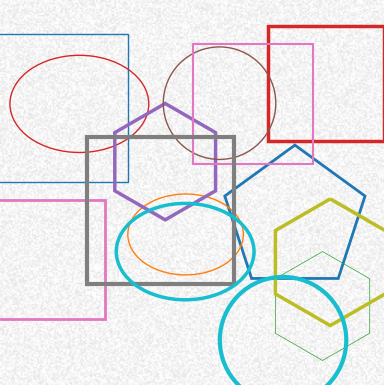[{"shape": "pentagon", "thickness": 2, "radius": 0.96, "center": [0.766, 0.432]}, {"shape": "square", "thickness": 1, "radius": 0.96, "center": [0.141, 0.719]}, {"shape": "oval", "thickness": 1, "radius": 0.75, "center": [0.482, 0.391]}, {"shape": "hexagon", "thickness": 0.5, "radius": 0.71, "center": [0.838, 0.205]}, {"shape": "oval", "thickness": 1, "radius": 0.9, "center": [0.206, 0.73]}, {"shape": "square", "thickness": 2.5, "radius": 0.75, "center": [0.847, 0.784]}, {"shape": "hexagon", "thickness": 2.5, "radius": 0.76, "center": [0.429, 0.58]}, {"shape": "circle", "thickness": 1, "radius": 0.73, "center": [0.57, 0.732]}, {"shape": "square", "thickness": 1.5, "radius": 0.78, "center": [0.658, 0.729]}, {"shape": "square", "thickness": 2, "radius": 0.77, "center": [0.119, 0.327]}, {"shape": "square", "thickness": 3, "radius": 0.95, "center": [0.418, 0.454]}, {"shape": "hexagon", "thickness": 2.5, "radius": 0.82, "center": [0.858, 0.319]}, {"shape": "circle", "thickness": 3, "radius": 0.82, "center": [0.735, 0.117]}, {"shape": "oval", "thickness": 2.5, "radius": 0.89, "center": [0.481, 0.346]}]